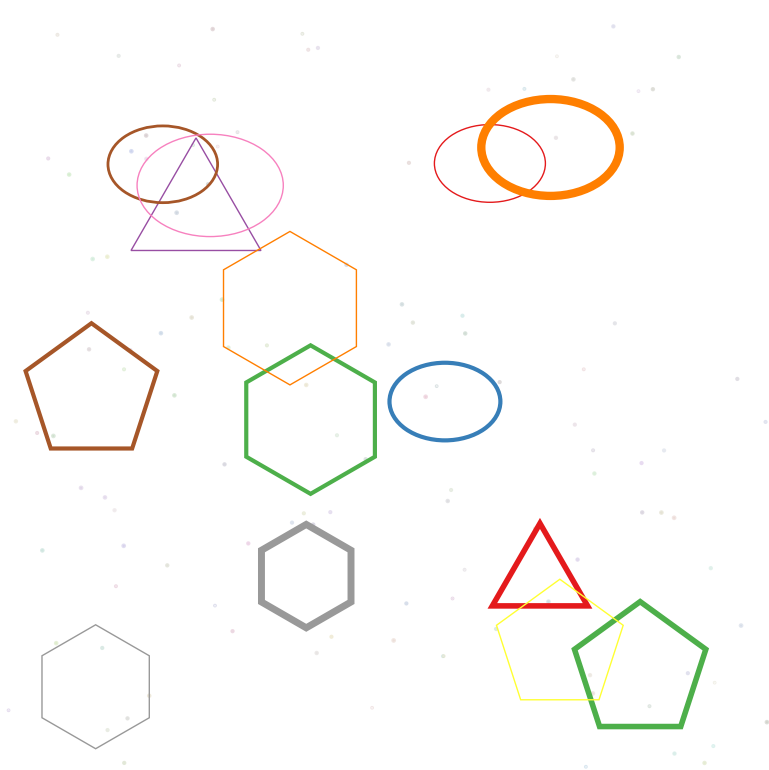[{"shape": "triangle", "thickness": 2, "radius": 0.36, "center": [0.701, 0.249]}, {"shape": "oval", "thickness": 0.5, "radius": 0.36, "center": [0.636, 0.788]}, {"shape": "oval", "thickness": 1.5, "radius": 0.36, "center": [0.578, 0.478]}, {"shape": "hexagon", "thickness": 1.5, "radius": 0.48, "center": [0.403, 0.455]}, {"shape": "pentagon", "thickness": 2, "radius": 0.45, "center": [0.831, 0.129]}, {"shape": "triangle", "thickness": 0.5, "radius": 0.49, "center": [0.255, 0.723]}, {"shape": "oval", "thickness": 3, "radius": 0.45, "center": [0.715, 0.808]}, {"shape": "hexagon", "thickness": 0.5, "radius": 0.5, "center": [0.377, 0.6]}, {"shape": "pentagon", "thickness": 0.5, "radius": 0.43, "center": [0.727, 0.161]}, {"shape": "oval", "thickness": 1, "radius": 0.36, "center": [0.211, 0.787]}, {"shape": "pentagon", "thickness": 1.5, "radius": 0.45, "center": [0.119, 0.49]}, {"shape": "oval", "thickness": 0.5, "radius": 0.47, "center": [0.273, 0.759]}, {"shape": "hexagon", "thickness": 0.5, "radius": 0.4, "center": [0.124, 0.108]}, {"shape": "hexagon", "thickness": 2.5, "radius": 0.34, "center": [0.398, 0.252]}]